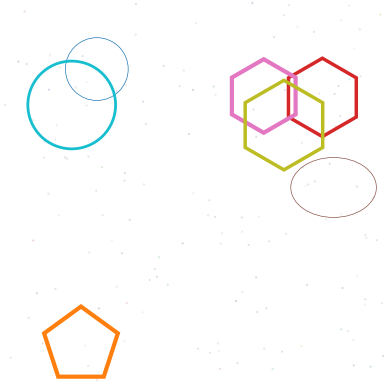[{"shape": "circle", "thickness": 0.5, "radius": 0.41, "center": [0.251, 0.821]}, {"shape": "pentagon", "thickness": 3, "radius": 0.5, "center": [0.21, 0.103]}, {"shape": "hexagon", "thickness": 2.5, "radius": 0.51, "center": [0.837, 0.747]}, {"shape": "oval", "thickness": 0.5, "radius": 0.56, "center": [0.866, 0.513]}, {"shape": "hexagon", "thickness": 3, "radius": 0.48, "center": [0.685, 0.751]}, {"shape": "hexagon", "thickness": 2.5, "radius": 0.58, "center": [0.737, 0.675]}, {"shape": "circle", "thickness": 2, "radius": 0.57, "center": [0.186, 0.727]}]